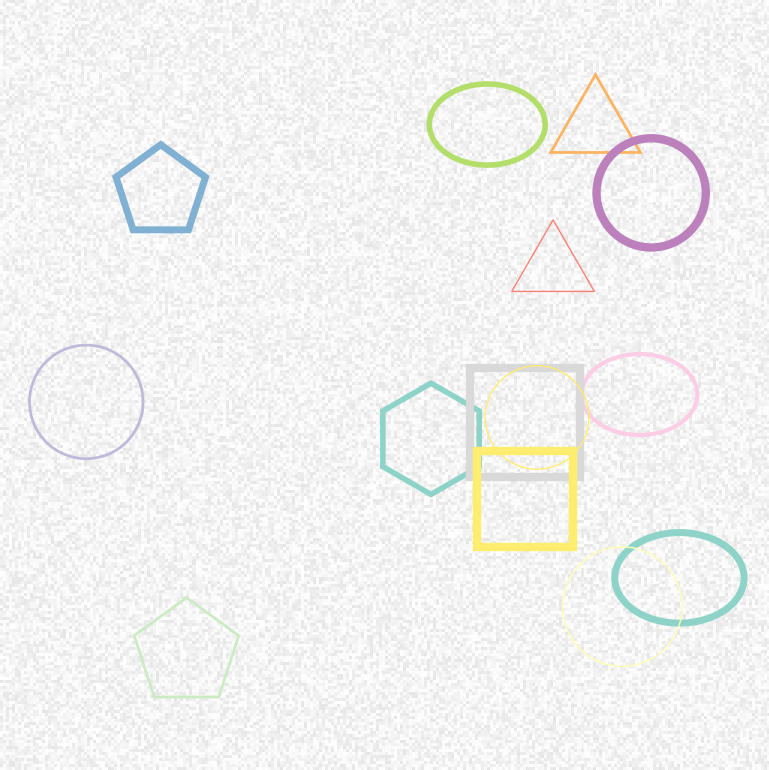[{"shape": "hexagon", "thickness": 2, "radius": 0.36, "center": [0.56, 0.43]}, {"shape": "oval", "thickness": 2.5, "radius": 0.42, "center": [0.882, 0.25]}, {"shape": "circle", "thickness": 0.5, "radius": 0.39, "center": [0.808, 0.212]}, {"shape": "circle", "thickness": 1, "radius": 0.37, "center": [0.112, 0.478]}, {"shape": "triangle", "thickness": 0.5, "radius": 0.31, "center": [0.718, 0.653]}, {"shape": "pentagon", "thickness": 2.5, "radius": 0.31, "center": [0.209, 0.751]}, {"shape": "triangle", "thickness": 1, "radius": 0.34, "center": [0.773, 0.836]}, {"shape": "oval", "thickness": 2, "radius": 0.38, "center": [0.633, 0.838]}, {"shape": "oval", "thickness": 1.5, "radius": 0.38, "center": [0.831, 0.488]}, {"shape": "square", "thickness": 3, "radius": 0.36, "center": [0.682, 0.451]}, {"shape": "circle", "thickness": 3, "radius": 0.35, "center": [0.846, 0.75]}, {"shape": "pentagon", "thickness": 1, "radius": 0.36, "center": [0.242, 0.152]}, {"shape": "square", "thickness": 3, "radius": 0.31, "center": [0.682, 0.352]}, {"shape": "circle", "thickness": 0.5, "radius": 0.34, "center": [0.697, 0.458]}]